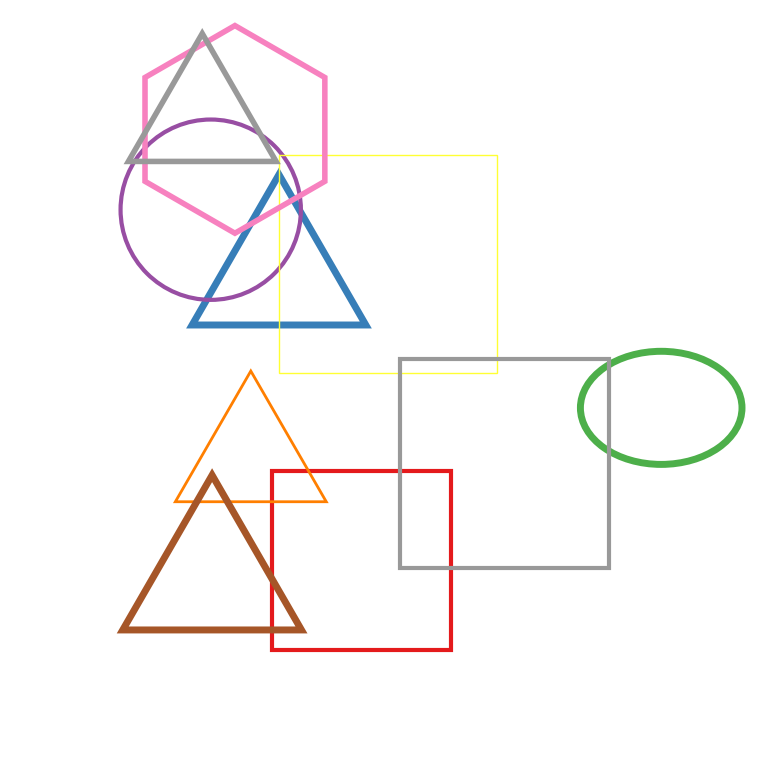[{"shape": "square", "thickness": 1.5, "radius": 0.58, "center": [0.47, 0.272]}, {"shape": "triangle", "thickness": 2.5, "radius": 0.65, "center": [0.362, 0.643]}, {"shape": "oval", "thickness": 2.5, "radius": 0.52, "center": [0.859, 0.47]}, {"shape": "circle", "thickness": 1.5, "radius": 0.59, "center": [0.274, 0.728]}, {"shape": "triangle", "thickness": 1, "radius": 0.57, "center": [0.326, 0.405]}, {"shape": "square", "thickness": 0.5, "radius": 0.71, "center": [0.504, 0.657]}, {"shape": "triangle", "thickness": 2.5, "radius": 0.67, "center": [0.275, 0.249]}, {"shape": "hexagon", "thickness": 2, "radius": 0.67, "center": [0.305, 0.832]}, {"shape": "triangle", "thickness": 2, "radius": 0.55, "center": [0.263, 0.846]}, {"shape": "square", "thickness": 1.5, "radius": 0.68, "center": [0.655, 0.398]}]